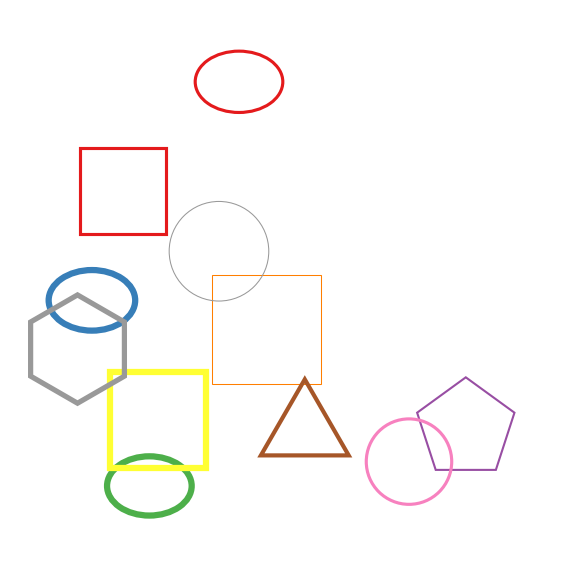[{"shape": "square", "thickness": 1.5, "radius": 0.37, "center": [0.213, 0.668]}, {"shape": "oval", "thickness": 1.5, "radius": 0.38, "center": [0.414, 0.857]}, {"shape": "oval", "thickness": 3, "radius": 0.37, "center": [0.159, 0.479]}, {"shape": "oval", "thickness": 3, "radius": 0.37, "center": [0.259, 0.158]}, {"shape": "pentagon", "thickness": 1, "radius": 0.44, "center": [0.807, 0.257]}, {"shape": "square", "thickness": 0.5, "radius": 0.47, "center": [0.462, 0.429]}, {"shape": "square", "thickness": 3, "radius": 0.42, "center": [0.274, 0.272]}, {"shape": "triangle", "thickness": 2, "radius": 0.44, "center": [0.528, 0.254]}, {"shape": "circle", "thickness": 1.5, "radius": 0.37, "center": [0.708, 0.2]}, {"shape": "hexagon", "thickness": 2.5, "radius": 0.47, "center": [0.134, 0.395]}, {"shape": "circle", "thickness": 0.5, "radius": 0.43, "center": [0.379, 0.564]}]